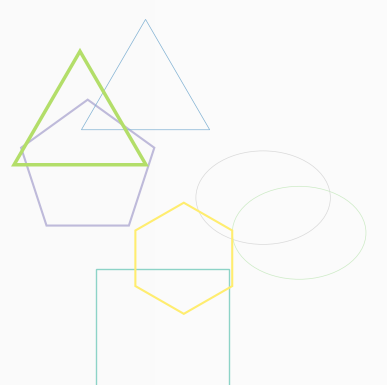[{"shape": "square", "thickness": 1, "radius": 0.86, "center": [0.419, 0.128]}, {"shape": "pentagon", "thickness": 1.5, "radius": 0.9, "center": [0.226, 0.56]}, {"shape": "triangle", "thickness": 0.5, "radius": 0.96, "center": [0.376, 0.759]}, {"shape": "triangle", "thickness": 2.5, "radius": 0.98, "center": [0.206, 0.67]}, {"shape": "oval", "thickness": 0.5, "radius": 0.87, "center": [0.679, 0.487]}, {"shape": "oval", "thickness": 0.5, "radius": 0.86, "center": [0.772, 0.395]}, {"shape": "hexagon", "thickness": 1.5, "radius": 0.72, "center": [0.474, 0.329]}]